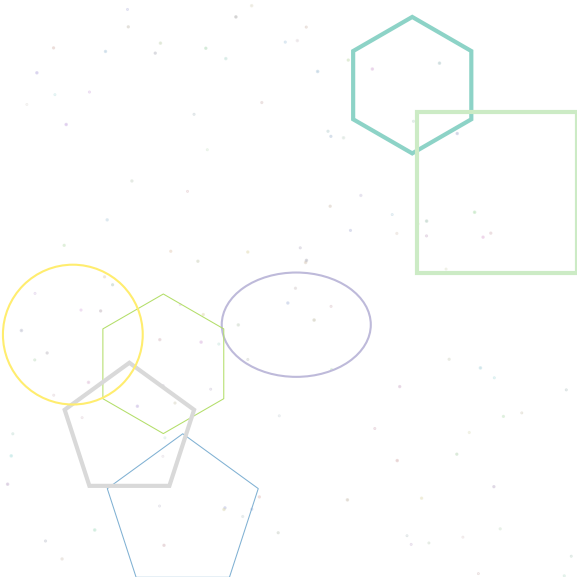[{"shape": "hexagon", "thickness": 2, "radius": 0.59, "center": [0.714, 0.852]}, {"shape": "oval", "thickness": 1, "radius": 0.65, "center": [0.513, 0.437]}, {"shape": "pentagon", "thickness": 0.5, "radius": 0.69, "center": [0.316, 0.111]}, {"shape": "hexagon", "thickness": 0.5, "radius": 0.6, "center": [0.283, 0.369]}, {"shape": "pentagon", "thickness": 2, "radius": 0.59, "center": [0.224, 0.253]}, {"shape": "square", "thickness": 2, "radius": 0.7, "center": [0.861, 0.666]}, {"shape": "circle", "thickness": 1, "radius": 0.61, "center": [0.126, 0.42]}]